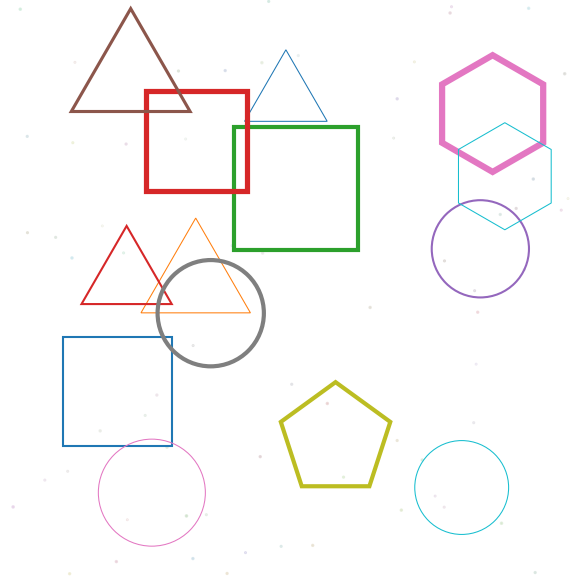[{"shape": "triangle", "thickness": 0.5, "radius": 0.41, "center": [0.495, 0.83]}, {"shape": "square", "thickness": 1, "radius": 0.47, "center": [0.204, 0.322]}, {"shape": "triangle", "thickness": 0.5, "radius": 0.55, "center": [0.339, 0.512]}, {"shape": "square", "thickness": 2, "radius": 0.54, "center": [0.513, 0.673]}, {"shape": "triangle", "thickness": 1, "radius": 0.45, "center": [0.219, 0.518]}, {"shape": "square", "thickness": 2.5, "radius": 0.44, "center": [0.34, 0.755]}, {"shape": "circle", "thickness": 1, "radius": 0.42, "center": [0.832, 0.568]}, {"shape": "triangle", "thickness": 1.5, "radius": 0.59, "center": [0.226, 0.865]}, {"shape": "circle", "thickness": 0.5, "radius": 0.46, "center": [0.263, 0.146]}, {"shape": "hexagon", "thickness": 3, "radius": 0.51, "center": [0.853, 0.802]}, {"shape": "circle", "thickness": 2, "radius": 0.46, "center": [0.365, 0.457]}, {"shape": "pentagon", "thickness": 2, "radius": 0.5, "center": [0.581, 0.238]}, {"shape": "circle", "thickness": 0.5, "radius": 0.41, "center": [0.799, 0.155]}, {"shape": "hexagon", "thickness": 0.5, "radius": 0.46, "center": [0.874, 0.694]}]